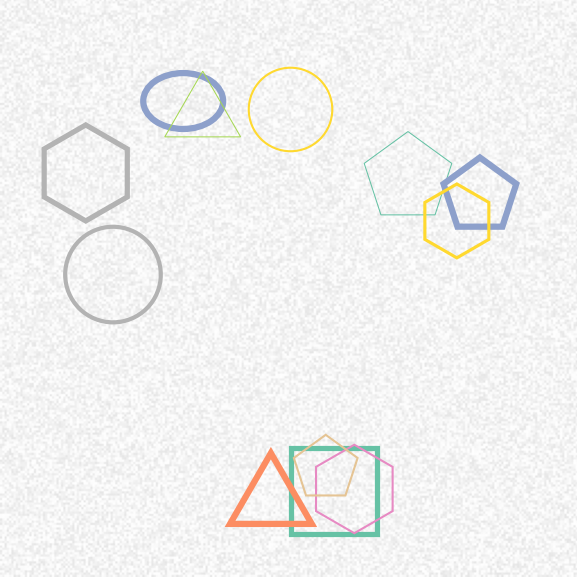[{"shape": "pentagon", "thickness": 0.5, "radius": 0.4, "center": [0.706, 0.692]}, {"shape": "square", "thickness": 2.5, "radius": 0.37, "center": [0.579, 0.149]}, {"shape": "triangle", "thickness": 3, "radius": 0.41, "center": [0.469, 0.133]}, {"shape": "oval", "thickness": 3, "radius": 0.35, "center": [0.317, 0.824]}, {"shape": "pentagon", "thickness": 3, "radius": 0.33, "center": [0.831, 0.66]}, {"shape": "hexagon", "thickness": 1, "radius": 0.38, "center": [0.614, 0.152]}, {"shape": "triangle", "thickness": 0.5, "radius": 0.38, "center": [0.351, 0.8]}, {"shape": "hexagon", "thickness": 1.5, "radius": 0.32, "center": [0.791, 0.617]}, {"shape": "circle", "thickness": 1, "radius": 0.36, "center": [0.503, 0.81]}, {"shape": "pentagon", "thickness": 1, "radius": 0.29, "center": [0.564, 0.188]}, {"shape": "hexagon", "thickness": 2.5, "radius": 0.42, "center": [0.148, 0.7]}, {"shape": "circle", "thickness": 2, "radius": 0.41, "center": [0.196, 0.524]}]